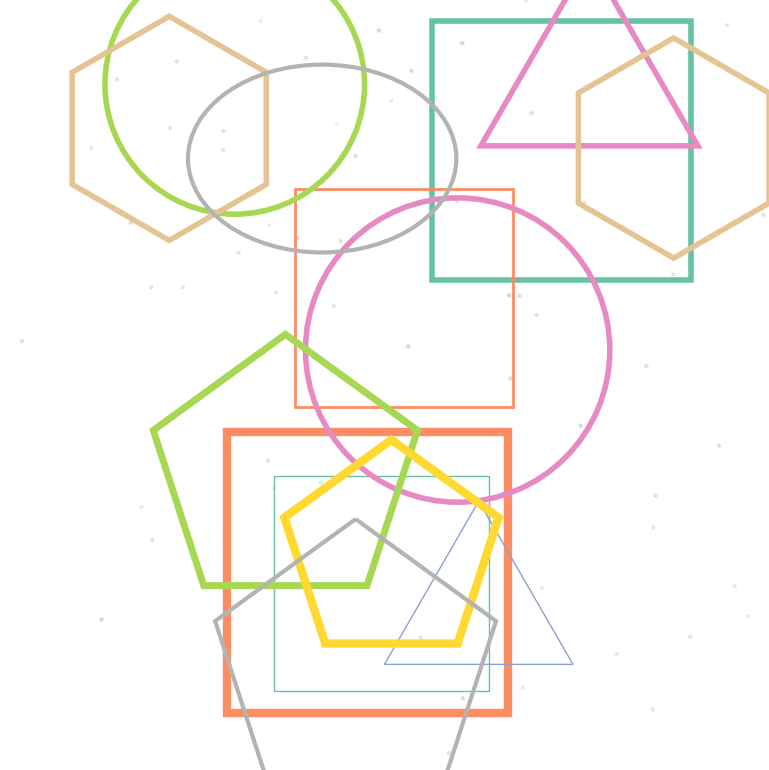[{"shape": "square", "thickness": 0.5, "radius": 0.7, "center": [0.495, 0.242]}, {"shape": "square", "thickness": 2, "radius": 0.84, "center": [0.729, 0.805]}, {"shape": "square", "thickness": 1, "radius": 0.71, "center": [0.525, 0.613]}, {"shape": "square", "thickness": 3, "radius": 0.91, "center": [0.478, 0.257]}, {"shape": "triangle", "thickness": 0.5, "radius": 0.71, "center": [0.622, 0.208]}, {"shape": "circle", "thickness": 2, "radius": 0.99, "center": [0.594, 0.545]}, {"shape": "triangle", "thickness": 2, "radius": 0.81, "center": [0.765, 0.892]}, {"shape": "pentagon", "thickness": 2.5, "radius": 0.9, "center": [0.371, 0.385]}, {"shape": "circle", "thickness": 2, "radius": 0.84, "center": [0.305, 0.89]}, {"shape": "pentagon", "thickness": 3, "radius": 0.73, "center": [0.508, 0.283]}, {"shape": "hexagon", "thickness": 2, "radius": 0.71, "center": [0.875, 0.808]}, {"shape": "hexagon", "thickness": 2, "radius": 0.73, "center": [0.22, 0.833]}, {"shape": "oval", "thickness": 1.5, "radius": 0.87, "center": [0.418, 0.794]}, {"shape": "pentagon", "thickness": 1.5, "radius": 0.96, "center": [0.462, 0.134]}]